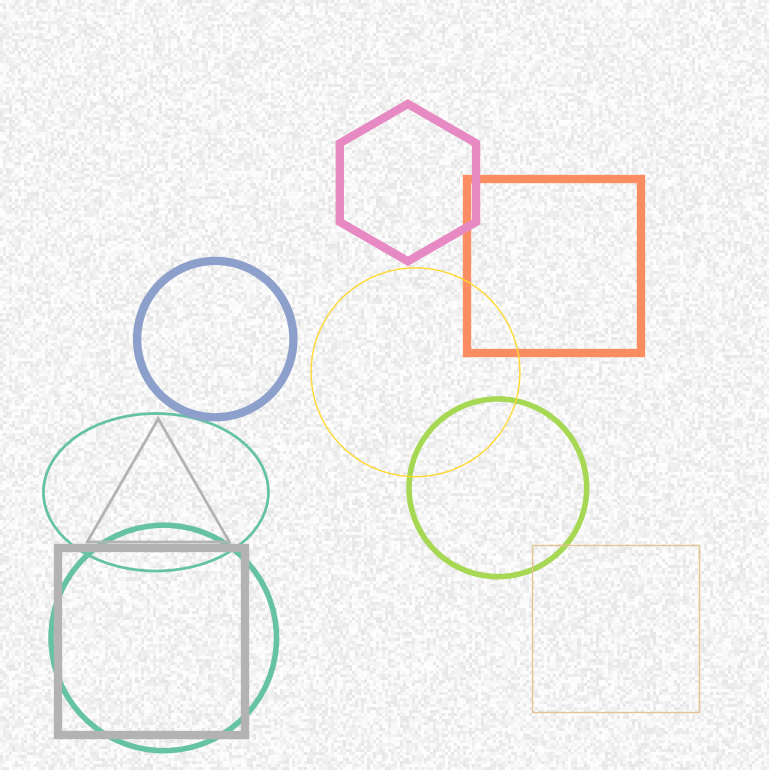[{"shape": "circle", "thickness": 2, "radius": 0.73, "center": [0.213, 0.171]}, {"shape": "oval", "thickness": 1, "radius": 0.73, "center": [0.203, 0.361]}, {"shape": "square", "thickness": 3, "radius": 0.57, "center": [0.719, 0.654]}, {"shape": "circle", "thickness": 3, "radius": 0.51, "center": [0.28, 0.56]}, {"shape": "hexagon", "thickness": 3, "radius": 0.51, "center": [0.53, 0.763]}, {"shape": "circle", "thickness": 2, "radius": 0.58, "center": [0.647, 0.367]}, {"shape": "circle", "thickness": 0.5, "radius": 0.68, "center": [0.54, 0.517]}, {"shape": "square", "thickness": 0.5, "radius": 0.54, "center": [0.799, 0.184]}, {"shape": "triangle", "thickness": 1, "radius": 0.53, "center": [0.206, 0.349]}, {"shape": "square", "thickness": 3, "radius": 0.61, "center": [0.197, 0.166]}]